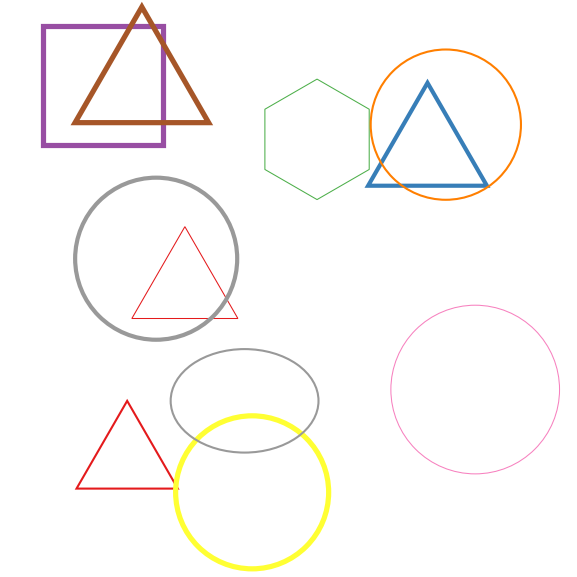[{"shape": "triangle", "thickness": 0.5, "radius": 0.53, "center": [0.32, 0.501]}, {"shape": "triangle", "thickness": 1, "radius": 0.51, "center": [0.22, 0.204]}, {"shape": "triangle", "thickness": 2, "radius": 0.59, "center": [0.74, 0.737]}, {"shape": "hexagon", "thickness": 0.5, "radius": 0.52, "center": [0.549, 0.758]}, {"shape": "square", "thickness": 2.5, "radius": 0.52, "center": [0.179, 0.851]}, {"shape": "circle", "thickness": 1, "radius": 0.65, "center": [0.772, 0.783]}, {"shape": "circle", "thickness": 2.5, "radius": 0.66, "center": [0.437, 0.147]}, {"shape": "triangle", "thickness": 2.5, "radius": 0.67, "center": [0.246, 0.854]}, {"shape": "circle", "thickness": 0.5, "radius": 0.73, "center": [0.823, 0.325]}, {"shape": "oval", "thickness": 1, "radius": 0.64, "center": [0.424, 0.305]}, {"shape": "circle", "thickness": 2, "radius": 0.7, "center": [0.27, 0.551]}]